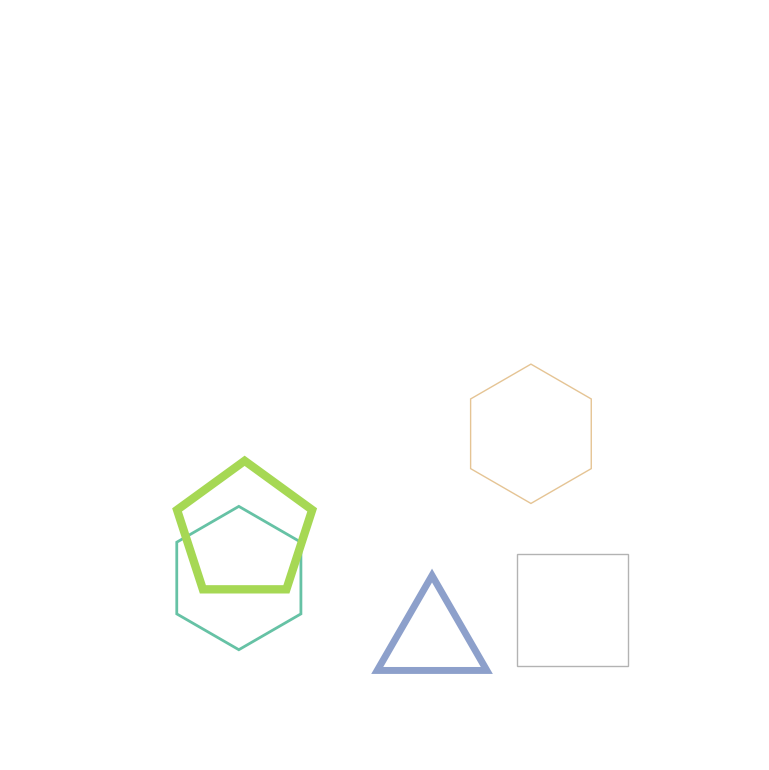[{"shape": "hexagon", "thickness": 1, "radius": 0.47, "center": [0.31, 0.249]}, {"shape": "triangle", "thickness": 2.5, "radius": 0.41, "center": [0.561, 0.17]}, {"shape": "pentagon", "thickness": 3, "radius": 0.46, "center": [0.318, 0.309]}, {"shape": "hexagon", "thickness": 0.5, "radius": 0.45, "center": [0.69, 0.437]}, {"shape": "square", "thickness": 0.5, "radius": 0.36, "center": [0.744, 0.208]}]